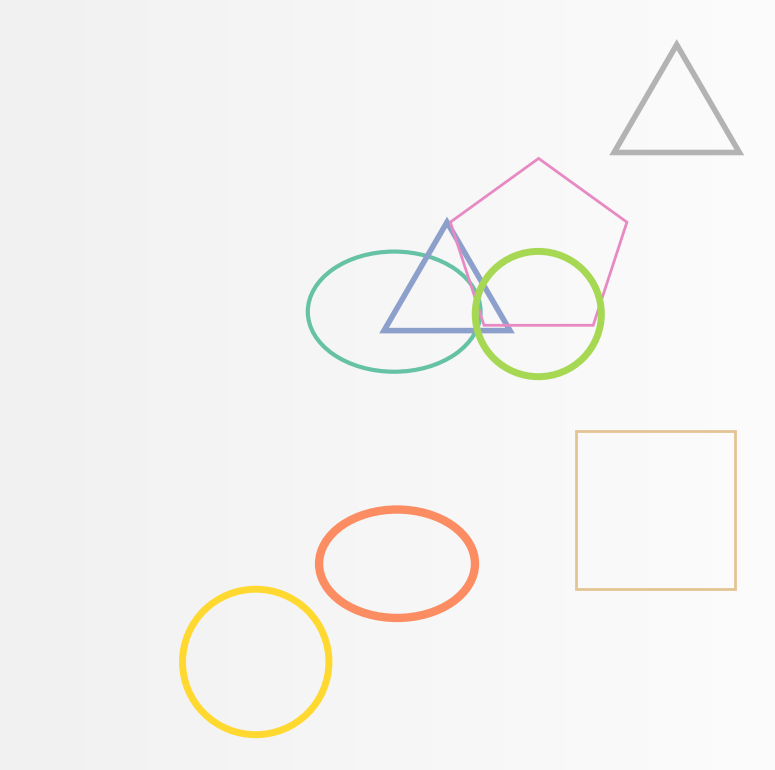[{"shape": "oval", "thickness": 1.5, "radius": 0.56, "center": [0.509, 0.595]}, {"shape": "oval", "thickness": 3, "radius": 0.5, "center": [0.512, 0.268]}, {"shape": "triangle", "thickness": 2, "radius": 0.47, "center": [0.577, 0.618]}, {"shape": "pentagon", "thickness": 1, "radius": 0.6, "center": [0.695, 0.674]}, {"shape": "circle", "thickness": 2.5, "radius": 0.41, "center": [0.695, 0.592]}, {"shape": "circle", "thickness": 2.5, "radius": 0.47, "center": [0.33, 0.14]}, {"shape": "square", "thickness": 1, "radius": 0.51, "center": [0.846, 0.338]}, {"shape": "triangle", "thickness": 2, "radius": 0.47, "center": [0.873, 0.849]}]